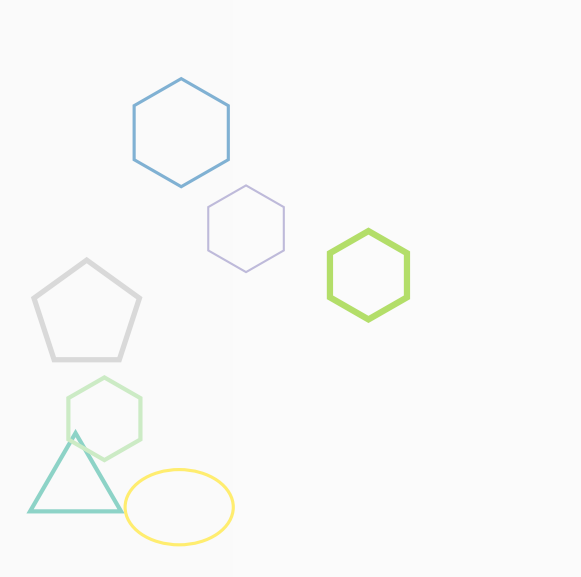[{"shape": "triangle", "thickness": 2, "radius": 0.45, "center": [0.13, 0.159]}, {"shape": "hexagon", "thickness": 1, "radius": 0.38, "center": [0.423, 0.603]}, {"shape": "hexagon", "thickness": 1.5, "radius": 0.47, "center": [0.312, 0.769]}, {"shape": "hexagon", "thickness": 3, "radius": 0.38, "center": [0.634, 0.523]}, {"shape": "pentagon", "thickness": 2.5, "radius": 0.48, "center": [0.149, 0.453]}, {"shape": "hexagon", "thickness": 2, "radius": 0.36, "center": [0.18, 0.274]}, {"shape": "oval", "thickness": 1.5, "radius": 0.47, "center": [0.308, 0.121]}]